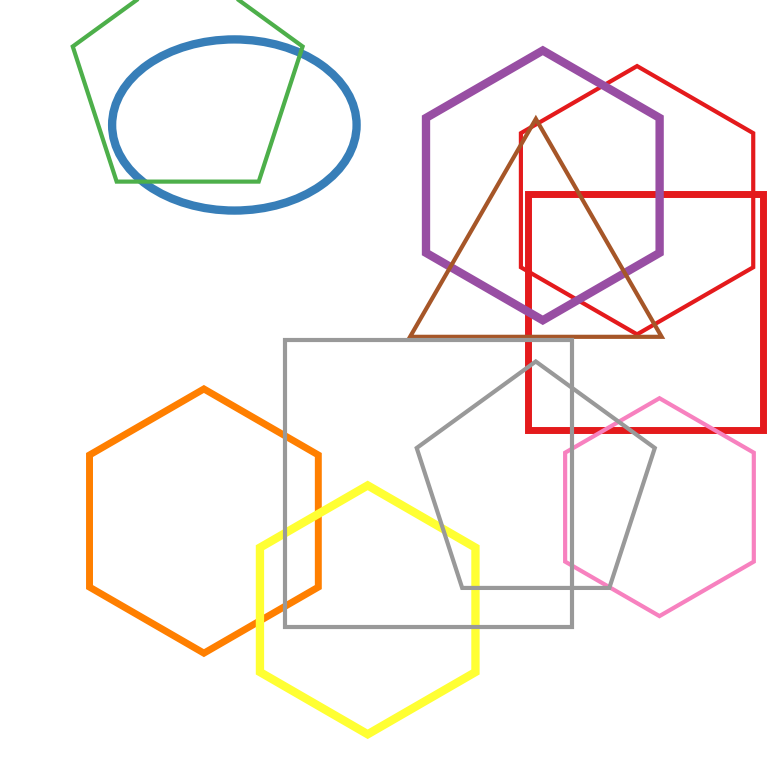[{"shape": "square", "thickness": 2.5, "radius": 0.76, "center": [0.838, 0.595]}, {"shape": "hexagon", "thickness": 1.5, "radius": 0.87, "center": [0.827, 0.74]}, {"shape": "oval", "thickness": 3, "radius": 0.79, "center": [0.304, 0.838]}, {"shape": "pentagon", "thickness": 1.5, "radius": 0.78, "center": [0.244, 0.891]}, {"shape": "hexagon", "thickness": 3, "radius": 0.88, "center": [0.705, 0.759]}, {"shape": "hexagon", "thickness": 2.5, "radius": 0.86, "center": [0.265, 0.323]}, {"shape": "hexagon", "thickness": 3, "radius": 0.81, "center": [0.478, 0.208]}, {"shape": "triangle", "thickness": 1.5, "radius": 0.94, "center": [0.696, 0.657]}, {"shape": "hexagon", "thickness": 1.5, "radius": 0.71, "center": [0.856, 0.341]}, {"shape": "square", "thickness": 1.5, "radius": 0.93, "center": [0.556, 0.372]}, {"shape": "pentagon", "thickness": 1.5, "radius": 0.81, "center": [0.696, 0.368]}]